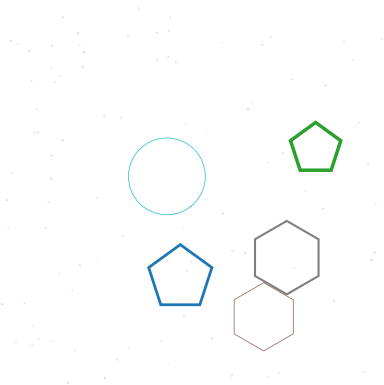[{"shape": "pentagon", "thickness": 2, "radius": 0.43, "center": [0.468, 0.278]}, {"shape": "pentagon", "thickness": 2.5, "radius": 0.34, "center": [0.82, 0.613]}, {"shape": "hexagon", "thickness": 0.5, "radius": 0.44, "center": [0.685, 0.177]}, {"shape": "hexagon", "thickness": 1.5, "radius": 0.48, "center": [0.745, 0.331]}, {"shape": "circle", "thickness": 0.5, "radius": 0.5, "center": [0.433, 0.542]}]